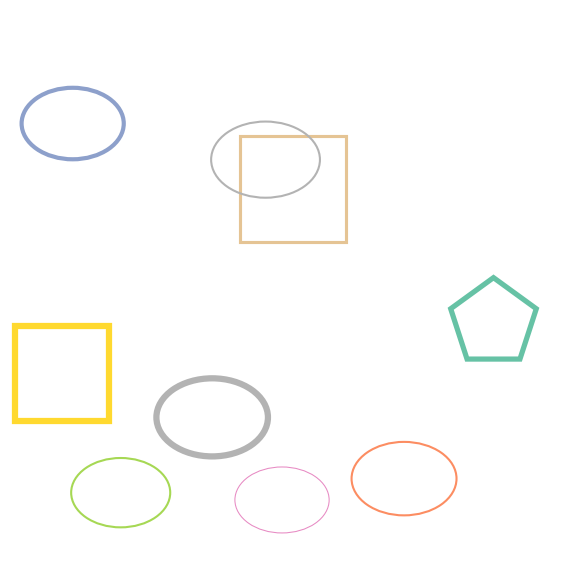[{"shape": "pentagon", "thickness": 2.5, "radius": 0.39, "center": [0.855, 0.44]}, {"shape": "oval", "thickness": 1, "radius": 0.45, "center": [0.7, 0.17]}, {"shape": "oval", "thickness": 2, "radius": 0.44, "center": [0.126, 0.785]}, {"shape": "oval", "thickness": 0.5, "radius": 0.41, "center": [0.488, 0.133]}, {"shape": "oval", "thickness": 1, "radius": 0.43, "center": [0.209, 0.146]}, {"shape": "square", "thickness": 3, "radius": 0.41, "center": [0.107, 0.352]}, {"shape": "square", "thickness": 1.5, "radius": 0.46, "center": [0.507, 0.671]}, {"shape": "oval", "thickness": 1, "radius": 0.47, "center": [0.46, 0.723]}, {"shape": "oval", "thickness": 3, "radius": 0.48, "center": [0.367, 0.276]}]